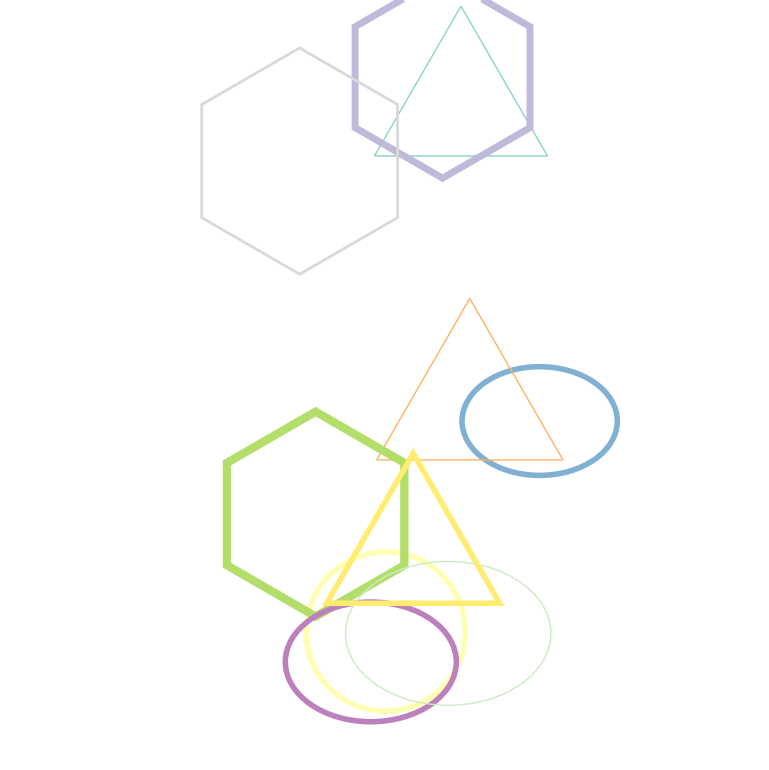[{"shape": "triangle", "thickness": 0.5, "radius": 0.65, "center": [0.599, 0.862]}, {"shape": "circle", "thickness": 2, "radius": 0.52, "center": [0.501, 0.18]}, {"shape": "hexagon", "thickness": 2.5, "radius": 0.66, "center": [0.575, 0.9]}, {"shape": "oval", "thickness": 2, "radius": 0.5, "center": [0.701, 0.453]}, {"shape": "triangle", "thickness": 0.5, "radius": 0.7, "center": [0.61, 0.473]}, {"shape": "hexagon", "thickness": 3, "radius": 0.67, "center": [0.41, 0.332]}, {"shape": "hexagon", "thickness": 1, "radius": 0.73, "center": [0.389, 0.791]}, {"shape": "oval", "thickness": 2, "radius": 0.56, "center": [0.482, 0.14]}, {"shape": "oval", "thickness": 0.5, "radius": 0.67, "center": [0.582, 0.177]}, {"shape": "triangle", "thickness": 2, "radius": 0.65, "center": [0.537, 0.281]}]